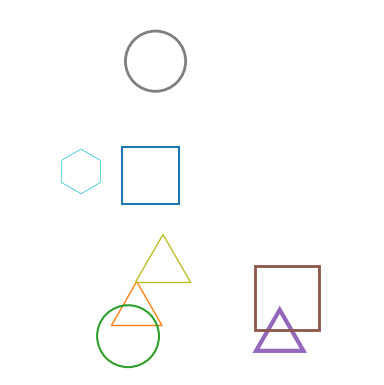[{"shape": "square", "thickness": 1.5, "radius": 0.37, "center": [0.391, 0.545]}, {"shape": "triangle", "thickness": 1, "radius": 0.38, "center": [0.355, 0.193]}, {"shape": "circle", "thickness": 1.5, "radius": 0.4, "center": [0.333, 0.127]}, {"shape": "triangle", "thickness": 3, "radius": 0.36, "center": [0.727, 0.124]}, {"shape": "square", "thickness": 2, "radius": 0.42, "center": [0.746, 0.225]}, {"shape": "circle", "thickness": 2, "radius": 0.39, "center": [0.404, 0.841]}, {"shape": "triangle", "thickness": 1, "radius": 0.42, "center": [0.423, 0.308]}, {"shape": "hexagon", "thickness": 0.5, "radius": 0.29, "center": [0.21, 0.555]}]